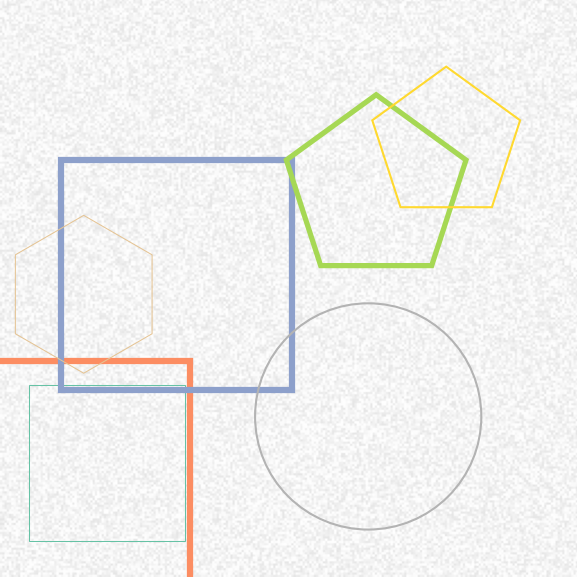[{"shape": "square", "thickness": 0.5, "radius": 0.68, "center": [0.185, 0.198]}, {"shape": "square", "thickness": 3, "radius": 0.94, "center": [0.14, 0.185]}, {"shape": "square", "thickness": 3, "radius": 1.0, "center": [0.305, 0.523]}, {"shape": "pentagon", "thickness": 2.5, "radius": 0.82, "center": [0.651, 0.672]}, {"shape": "pentagon", "thickness": 1, "radius": 0.67, "center": [0.773, 0.749]}, {"shape": "hexagon", "thickness": 0.5, "radius": 0.68, "center": [0.145, 0.49]}, {"shape": "circle", "thickness": 1, "radius": 0.98, "center": [0.638, 0.278]}]